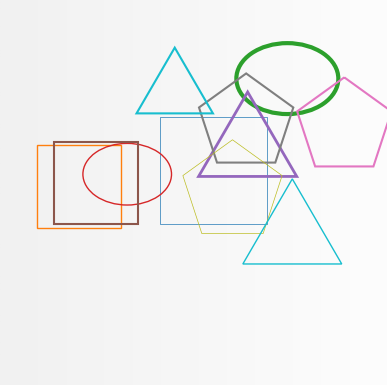[{"shape": "square", "thickness": 0.5, "radius": 0.69, "center": [0.55, 0.557]}, {"shape": "square", "thickness": 1, "radius": 0.54, "center": [0.203, 0.515]}, {"shape": "oval", "thickness": 3, "radius": 0.66, "center": [0.742, 0.796]}, {"shape": "oval", "thickness": 1, "radius": 0.57, "center": [0.328, 0.548]}, {"shape": "triangle", "thickness": 2, "radius": 0.73, "center": [0.639, 0.615]}, {"shape": "square", "thickness": 1.5, "radius": 0.54, "center": [0.248, 0.525]}, {"shape": "pentagon", "thickness": 1.5, "radius": 0.64, "center": [0.888, 0.671]}, {"shape": "pentagon", "thickness": 1.5, "radius": 0.64, "center": [0.635, 0.681]}, {"shape": "pentagon", "thickness": 0.5, "radius": 0.67, "center": [0.6, 0.502]}, {"shape": "triangle", "thickness": 1, "radius": 0.74, "center": [0.754, 0.388]}, {"shape": "triangle", "thickness": 1.5, "radius": 0.57, "center": [0.451, 0.762]}]